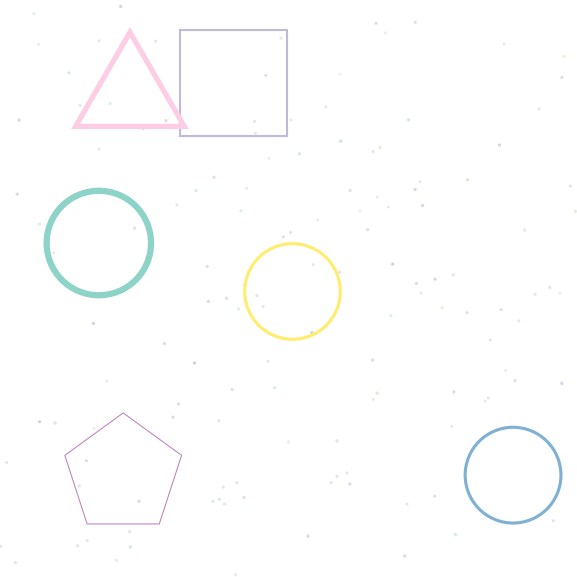[{"shape": "circle", "thickness": 3, "radius": 0.45, "center": [0.171, 0.578]}, {"shape": "square", "thickness": 1, "radius": 0.46, "center": [0.405, 0.855]}, {"shape": "circle", "thickness": 1.5, "radius": 0.41, "center": [0.888, 0.176]}, {"shape": "triangle", "thickness": 2.5, "radius": 0.54, "center": [0.225, 0.835]}, {"shape": "pentagon", "thickness": 0.5, "radius": 0.53, "center": [0.213, 0.178]}, {"shape": "circle", "thickness": 1.5, "radius": 0.41, "center": [0.506, 0.494]}]